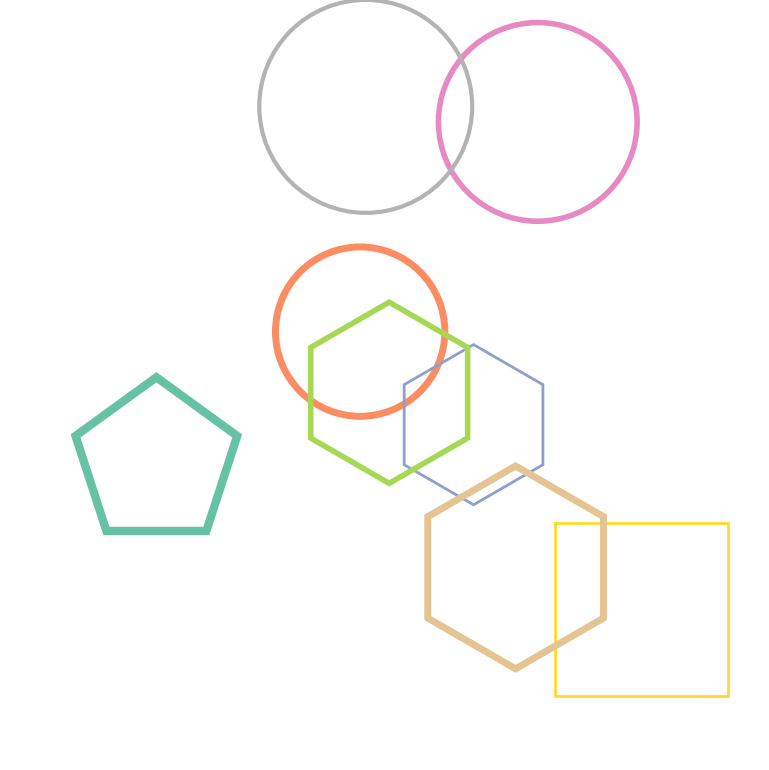[{"shape": "pentagon", "thickness": 3, "radius": 0.55, "center": [0.203, 0.4]}, {"shape": "circle", "thickness": 2.5, "radius": 0.55, "center": [0.468, 0.569]}, {"shape": "hexagon", "thickness": 1, "radius": 0.52, "center": [0.615, 0.448]}, {"shape": "circle", "thickness": 2, "radius": 0.65, "center": [0.698, 0.842]}, {"shape": "hexagon", "thickness": 2, "radius": 0.59, "center": [0.505, 0.49]}, {"shape": "square", "thickness": 1, "radius": 0.56, "center": [0.833, 0.208]}, {"shape": "hexagon", "thickness": 2.5, "radius": 0.66, "center": [0.67, 0.263]}, {"shape": "circle", "thickness": 1.5, "radius": 0.69, "center": [0.475, 0.862]}]